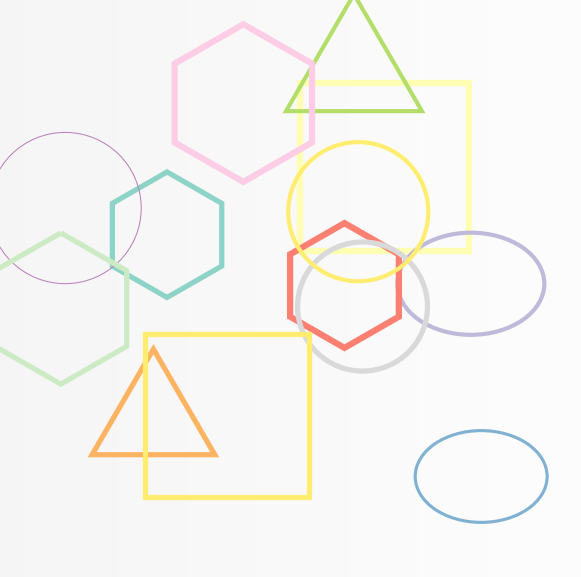[{"shape": "hexagon", "thickness": 2.5, "radius": 0.54, "center": [0.287, 0.593]}, {"shape": "square", "thickness": 3, "radius": 0.73, "center": [0.662, 0.71]}, {"shape": "oval", "thickness": 2, "radius": 0.63, "center": [0.81, 0.508]}, {"shape": "hexagon", "thickness": 3, "radius": 0.54, "center": [0.593, 0.505]}, {"shape": "oval", "thickness": 1.5, "radius": 0.57, "center": [0.828, 0.174]}, {"shape": "triangle", "thickness": 2.5, "radius": 0.61, "center": [0.264, 0.273]}, {"shape": "triangle", "thickness": 2, "radius": 0.68, "center": [0.609, 0.874]}, {"shape": "hexagon", "thickness": 3, "radius": 0.68, "center": [0.419, 0.821]}, {"shape": "circle", "thickness": 2.5, "radius": 0.56, "center": [0.624, 0.468]}, {"shape": "circle", "thickness": 0.5, "radius": 0.65, "center": [0.112, 0.639]}, {"shape": "hexagon", "thickness": 2.5, "radius": 0.65, "center": [0.105, 0.465]}, {"shape": "square", "thickness": 2.5, "radius": 0.71, "center": [0.39, 0.28]}, {"shape": "circle", "thickness": 2, "radius": 0.6, "center": [0.616, 0.633]}]